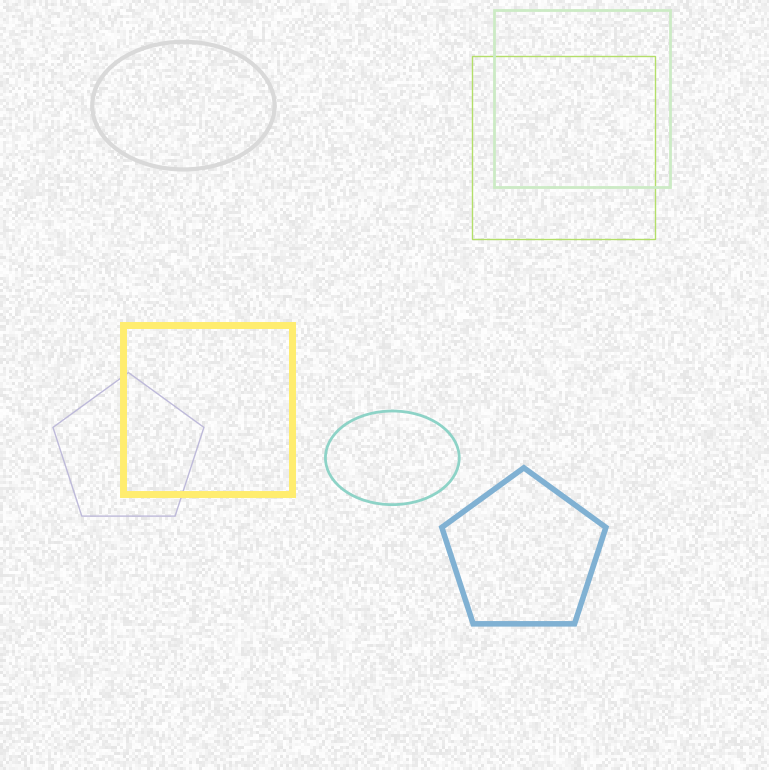[{"shape": "oval", "thickness": 1, "radius": 0.43, "center": [0.51, 0.405]}, {"shape": "pentagon", "thickness": 0.5, "radius": 0.52, "center": [0.167, 0.413]}, {"shape": "pentagon", "thickness": 2, "radius": 0.56, "center": [0.68, 0.28]}, {"shape": "square", "thickness": 0.5, "radius": 0.6, "center": [0.732, 0.808]}, {"shape": "oval", "thickness": 1.5, "radius": 0.59, "center": [0.238, 0.863]}, {"shape": "square", "thickness": 1, "radius": 0.57, "center": [0.756, 0.872]}, {"shape": "square", "thickness": 2.5, "radius": 0.55, "center": [0.269, 0.469]}]